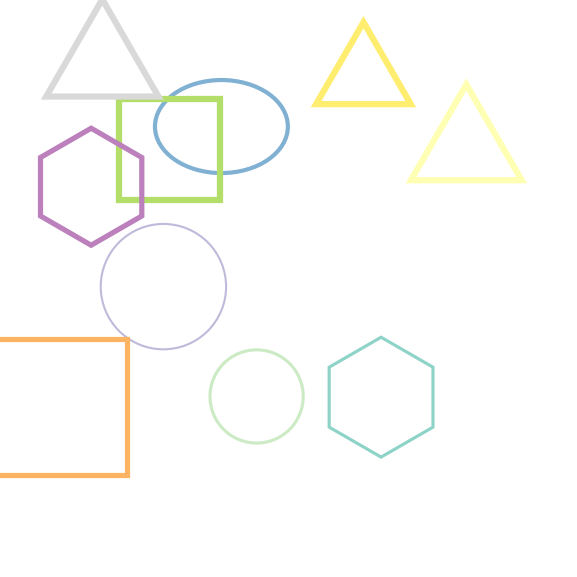[{"shape": "hexagon", "thickness": 1.5, "radius": 0.52, "center": [0.66, 0.311]}, {"shape": "triangle", "thickness": 3, "radius": 0.55, "center": [0.807, 0.742]}, {"shape": "circle", "thickness": 1, "radius": 0.54, "center": [0.283, 0.503]}, {"shape": "oval", "thickness": 2, "radius": 0.58, "center": [0.383, 0.78]}, {"shape": "square", "thickness": 2.5, "radius": 0.59, "center": [0.102, 0.295]}, {"shape": "square", "thickness": 3, "radius": 0.43, "center": [0.293, 0.74]}, {"shape": "triangle", "thickness": 3, "radius": 0.56, "center": [0.177, 0.888]}, {"shape": "hexagon", "thickness": 2.5, "radius": 0.51, "center": [0.158, 0.676]}, {"shape": "circle", "thickness": 1.5, "radius": 0.4, "center": [0.444, 0.313]}, {"shape": "triangle", "thickness": 3, "radius": 0.47, "center": [0.629, 0.866]}]